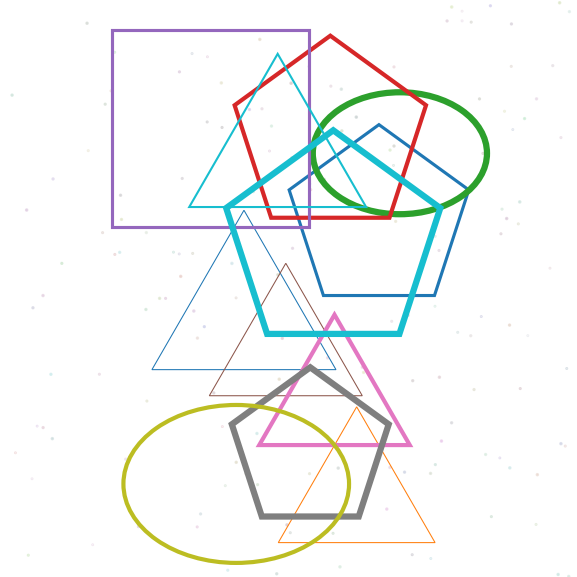[{"shape": "triangle", "thickness": 0.5, "radius": 0.92, "center": [0.422, 0.451]}, {"shape": "pentagon", "thickness": 1.5, "radius": 0.82, "center": [0.656, 0.62]}, {"shape": "triangle", "thickness": 0.5, "radius": 0.78, "center": [0.618, 0.138]}, {"shape": "oval", "thickness": 3, "radius": 0.75, "center": [0.692, 0.734]}, {"shape": "pentagon", "thickness": 2, "radius": 0.87, "center": [0.572, 0.763]}, {"shape": "square", "thickness": 1.5, "radius": 0.85, "center": [0.365, 0.776]}, {"shape": "triangle", "thickness": 0.5, "radius": 0.76, "center": [0.495, 0.39]}, {"shape": "triangle", "thickness": 2, "radius": 0.75, "center": [0.579, 0.304]}, {"shape": "pentagon", "thickness": 3, "radius": 0.71, "center": [0.537, 0.22]}, {"shape": "oval", "thickness": 2, "radius": 0.98, "center": [0.409, 0.161]}, {"shape": "triangle", "thickness": 1, "radius": 0.88, "center": [0.481, 0.729]}, {"shape": "pentagon", "thickness": 3, "radius": 0.97, "center": [0.577, 0.579]}]